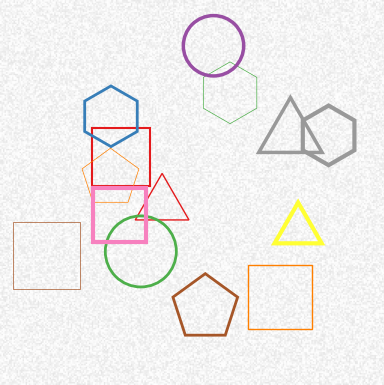[{"shape": "square", "thickness": 1.5, "radius": 0.37, "center": [0.315, 0.592]}, {"shape": "triangle", "thickness": 1, "radius": 0.4, "center": [0.421, 0.469]}, {"shape": "hexagon", "thickness": 2, "radius": 0.39, "center": [0.288, 0.698]}, {"shape": "circle", "thickness": 2, "radius": 0.46, "center": [0.366, 0.347]}, {"shape": "hexagon", "thickness": 0.5, "radius": 0.4, "center": [0.598, 0.759]}, {"shape": "circle", "thickness": 2.5, "radius": 0.39, "center": [0.555, 0.881]}, {"shape": "square", "thickness": 1, "radius": 0.42, "center": [0.727, 0.229]}, {"shape": "pentagon", "thickness": 0.5, "radius": 0.39, "center": [0.287, 0.537]}, {"shape": "triangle", "thickness": 3, "radius": 0.35, "center": [0.774, 0.403]}, {"shape": "square", "thickness": 0.5, "radius": 0.43, "center": [0.12, 0.336]}, {"shape": "pentagon", "thickness": 2, "radius": 0.44, "center": [0.533, 0.201]}, {"shape": "square", "thickness": 3, "radius": 0.35, "center": [0.31, 0.442]}, {"shape": "triangle", "thickness": 2.5, "radius": 0.47, "center": [0.754, 0.652]}, {"shape": "hexagon", "thickness": 3, "radius": 0.39, "center": [0.854, 0.648]}]